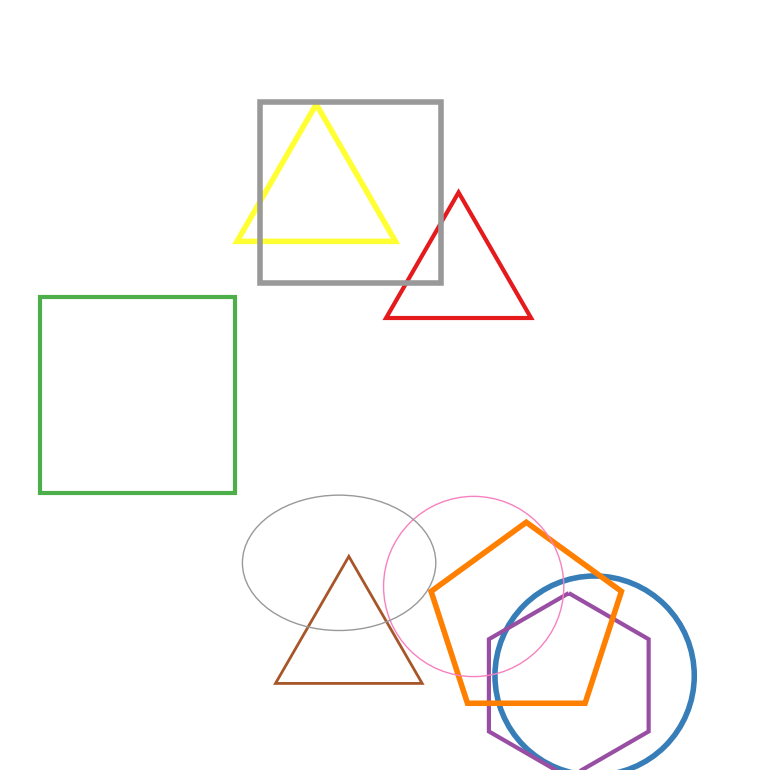[{"shape": "triangle", "thickness": 1.5, "radius": 0.54, "center": [0.596, 0.641]}, {"shape": "circle", "thickness": 2, "radius": 0.65, "center": [0.772, 0.123]}, {"shape": "square", "thickness": 1.5, "radius": 0.63, "center": [0.178, 0.487]}, {"shape": "hexagon", "thickness": 1.5, "radius": 0.6, "center": [0.739, 0.11]}, {"shape": "pentagon", "thickness": 2, "radius": 0.65, "center": [0.683, 0.192]}, {"shape": "triangle", "thickness": 2, "radius": 0.59, "center": [0.411, 0.746]}, {"shape": "triangle", "thickness": 1, "radius": 0.55, "center": [0.453, 0.167]}, {"shape": "circle", "thickness": 0.5, "radius": 0.59, "center": [0.615, 0.238]}, {"shape": "oval", "thickness": 0.5, "radius": 0.63, "center": [0.44, 0.269]}, {"shape": "square", "thickness": 2, "radius": 0.59, "center": [0.455, 0.75]}]